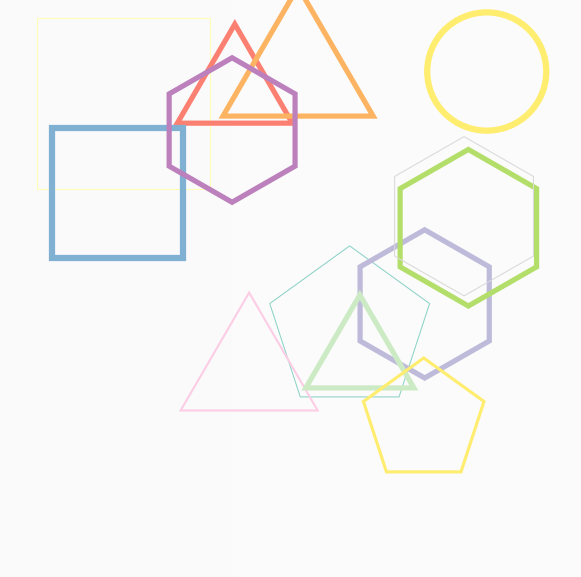[{"shape": "pentagon", "thickness": 0.5, "radius": 0.72, "center": [0.602, 0.429]}, {"shape": "square", "thickness": 0.5, "radius": 0.74, "center": [0.212, 0.82]}, {"shape": "hexagon", "thickness": 2.5, "radius": 0.64, "center": [0.731, 0.473]}, {"shape": "triangle", "thickness": 2.5, "radius": 0.57, "center": [0.404, 0.843]}, {"shape": "square", "thickness": 3, "radius": 0.56, "center": [0.202, 0.665]}, {"shape": "triangle", "thickness": 2.5, "radius": 0.75, "center": [0.513, 0.873]}, {"shape": "hexagon", "thickness": 2.5, "radius": 0.68, "center": [0.806, 0.605]}, {"shape": "triangle", "thickness": 1, "radius": 0.68, "center": [0.429, 0.356]}, {"shape": "hexagon", "thickness": 0.5, "radius": 0.69, "center": [0.798, 0.625]}, {"shape": "hexagon", "thickness": 2.5, "radius": 0.63, "center": [0.399, 0.774]}, {"shape": "triangle", "thickness": 2.5, "radius": 0.54, "center": [0.619, 0.381]}, {"shape": "circle", "thickness": 3, "radius": 0.51, "center": [0.837, 0.875]}, {"shape": "pentagon", "thickness": 1.5, "radius": 0.55, "center": [0.729, 0.27]}]